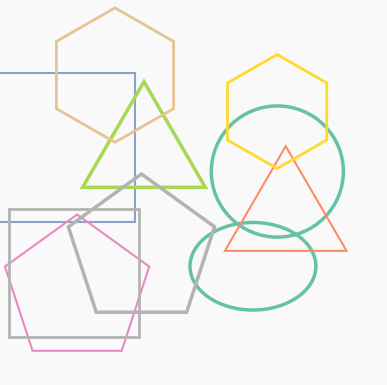[{"shape": "circle", "thickness": 2.5, "radius": 0.85, "center": [0.716, 0.554]}, {"shape": "oval", "thickness": 2.5, "radius": 0.81, "center": [0.653, 0.308]}, {"shape": "triangle", "thickness": 1.5, "radius": 0.91, "center": [0.737, 0.439]}, {"shape": "square", "thickness": 1.5, "radius": 0.97, "center": [0.154, 0.618]}, {"shape": "pentagon", "thickness": 1.5, "radius": 0.98, "center": [0.199, 0.247]}, {"shape": "triangle", "thickness": 2.5, "radius": 0.91, "center": [0.372, 0.605]}, {"shape": "hexagon", "thickness": 2, "radius": 0.74, "center": [0.715, 0.71]}, {"shape": "hexagon", "thickness": 2, "radius": 0.87, "center": [0.297, 0.805]}, {"shape": "pentagon", "thickness": 2.5, "radius": 0.99, "center": [0.365, 0.35]}, {"shape": "square", "thickness": 2, "radius": 0.84, "center": [0.192, 0.291]}]